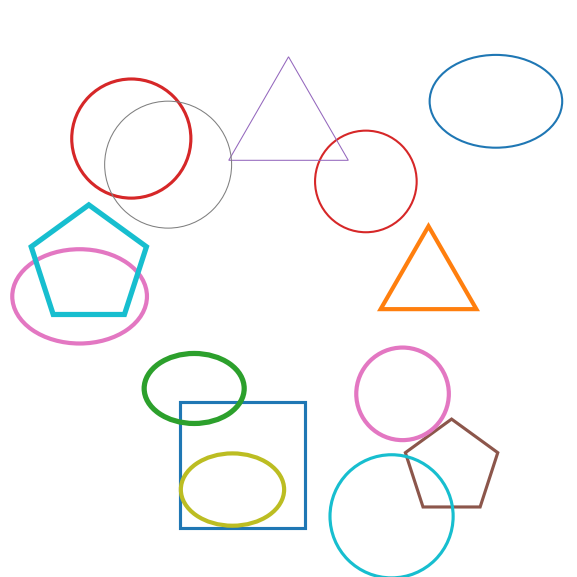[{"shape": "oval", "thickness": 1, "radius": 0.57, "center": [0.859, 0.824]}, {"shape": "square", "thickness": 1.5, "radius": 0.54, "center": [0.42, 0.194]}, {"shape": "triangle", "thickness": 2, "radius": 0.48, "center": [0.742, 0.512]}, {"shape": "oval", "thickness": 2.5, "radius": 0.43, "center": [0.336, 0.326]}, {"shape": "circle", "thickness": 1, "radius": 0.44, "center": [0.634, 0.685]}, {"shape": "circle", "thickness": 1.5, "radius": 0.52, "center": [0.227, 0.759]}, {"shape": "triangle", "thickness": 0.5, "radius": 0.6, "center": [0.5, 0.781]}, {"shape": "pentagon", "thickness": 1.5, "radius": 0.42, "center": [0.782, 0.189]}, {"shape": "circle", "thickness": 2, "radius": 0.4, "center": [0.697, 0.317]}, {"shape": "oval", "thickness": 2, "radius": 0.58, "center": [0.138, 0.486]}, {"shape": "circle", "thickness": 0.5, "radius": 0.55, "center": [0.291, 0.714]}, {"shape": "oval", "thickness": 2, "radius": 0.45, "center": [0.403, 0.151]}, {"shape": "pentagon", "thickness": 2.5, "radius": 0.52, "center": [0.154, 0.539]}, {"shape": "circle", "thickness": 1.5, "radius": 0.53, "center": [0.678, 0.105]}]